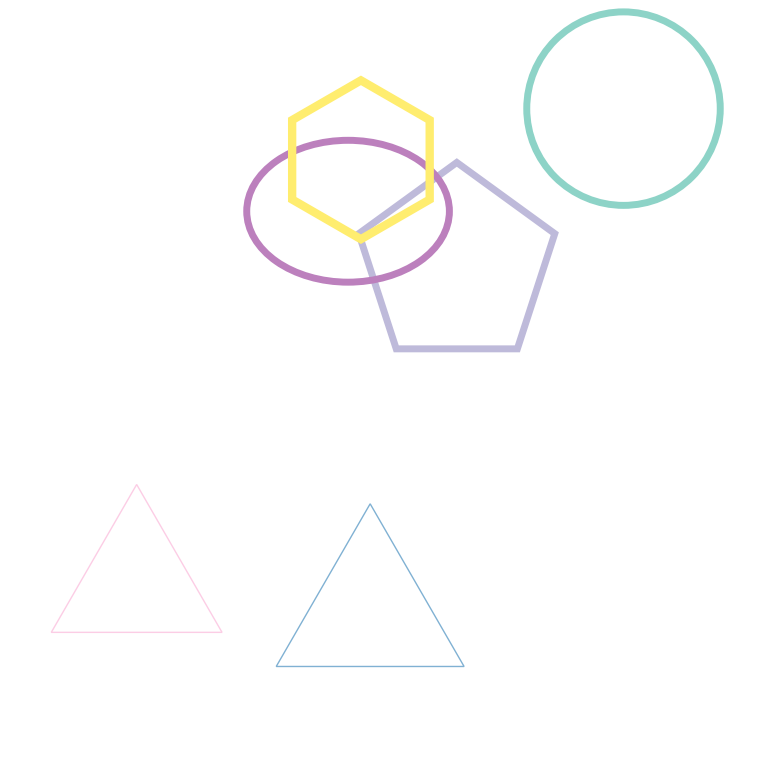[{"shape": "circle", "thickness": 2.5, "radius": 0.63, "center": [0.81, 0.859]}, {"shape": "pentagon", "thickness": 2.5, "radius": 0.67, "center": [0.593, 0.655]}, {"shape": "triangle", "thickness": 0.5, "radius": 0.7, "center": [0.481, 0.205]}, {"shape": "triangle", "thickness": 0.5, "radius": 0.64, "center": [0.177, 0.243]}, {"shape": "oval", "thickness": 2.5, "radius": 0.66, "center": [0.452, 0.726]}, {"shape": "hexagon", "thickness": 3, "radius": 0.52, "center": [0.469, 0.792]}]